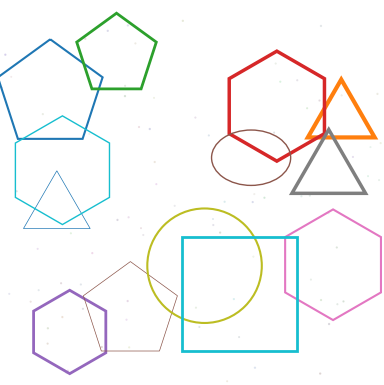[{"shape": "pentagon", "thickness": 1.5, "radius": 0.71, "center": [0.131, 0.755]}, {"shape": "triangle", "thickness": 0.5, "radius": 0.5, "center": [0.148, 0.456]}, {"shape": "triangle", "thickness": 3, "radius": 0.5, "center": [0.886, 0.693]}, {"shape": "pentagon", "thickness": 2, "radius": 0.54, "center": [0.303, 0.857]}, {"shape": "hexagon", "thickness": 2.5, "radius": 0.71, "center": [0.719, 0.724]}, {"shape": "hexagon", "thickness": 2, "radius": 0.54, "center": [0.181, 0.138]}, {"shape": "pentagon", "thickness": 0.5, "radius": 0.64, "center": [0.339, 0.192]}, {"shape": "oval", "thickness": 1, "radius": 0.51, "center": [0.652, 0.59]}, {"shape": "hexagon", "thickness": 1.5, "radius": 0.72, "center": [0.865, 0.312]}, {"shape": "triangle", "thickness": 2.5, "radius": 0.55, "center": [0.854, 0.553]}, {"shape": "circle", "thickness": 1.5, "radius": 0.74, "center": [0.531, 0.31]}, {"shape": "square", "thickness": 2, "radius": 0.74, "center": [0.622, 0.236]}, {"shape": "hexagon", "thickness": 1, "radius": 0.71, "center": [0.162, 0.558]}]